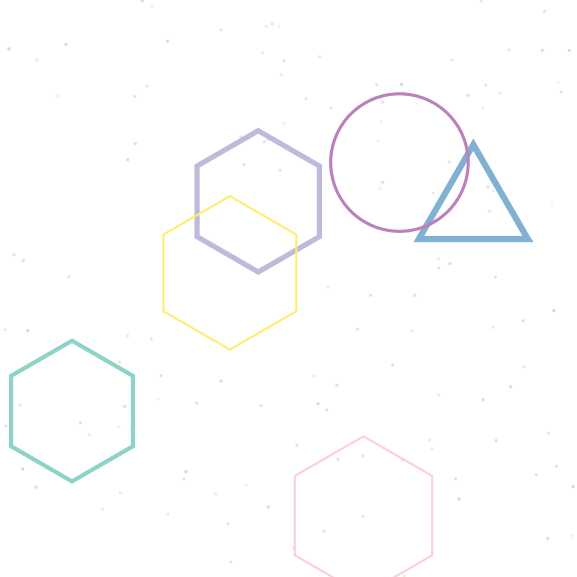[{"shape": "hexagon", "thickness": 2, "radius": 0.61, "center": [0.125, 0.287]}, {"shape": "hexagon", "thickness": 2.5, "radius": 0.61, "center": [0.447, 0.65]}, {"shape": "triangle", "thickness": 3, "radius": 0.54, "center": [0.82, 0.64]}, {"shape": "hexagon", "thickness": 1, "radius": 0.69, "center": [0.629, 0.106]}, {"shape": "circle", "thickness": 1.5, "radius": 0.6, "center": [0.692, 0.718]}, {"shape": "hexagon", "thickness": 1, "radius": 0.66, "center": [0.398, 0.527]}]